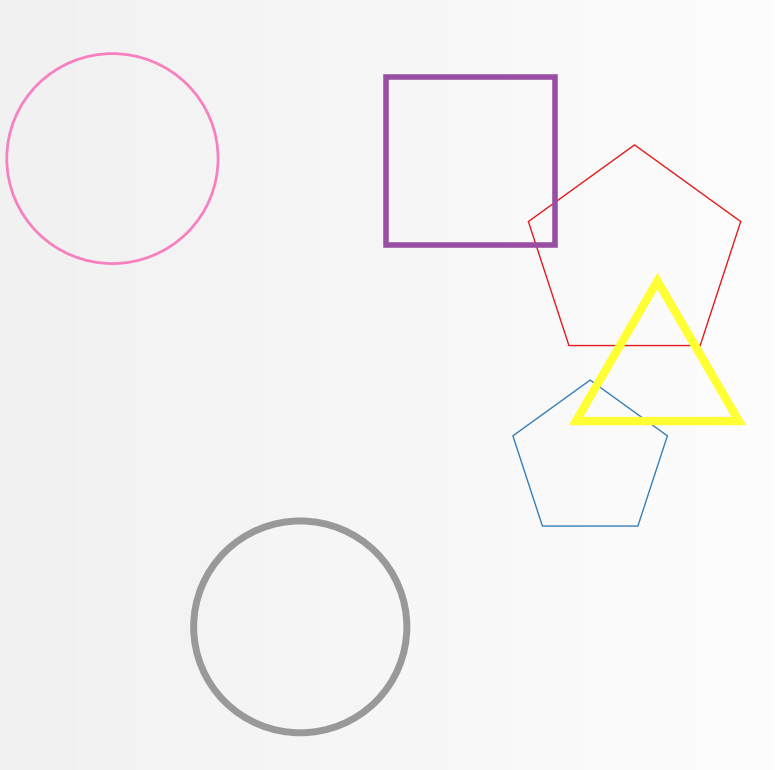[{"shape": "pentagon", "thickness": 0.5, "radius": 0.72, "center": [0.819, 0.668]}, {"shape": "pentagon", "thickness": 0.5, "radius": 0.52, "center": [0.761, 0.402]}, {"shape": "square", "thickness": 2, "radius": 0.55, "center": [0.607, 0.791]}, {"shape": "triangle", "thickness": 3, "radius": 0.61, "center": [0.848, 0.514]}, {"shape": "circle", "thickness": 1, "radius": 0.68, "center": [0.145, 0.794]}, {"shape": "circle", "thickness": 2.5, "radius": 0.69, "center": [0.387, 0.186]}]